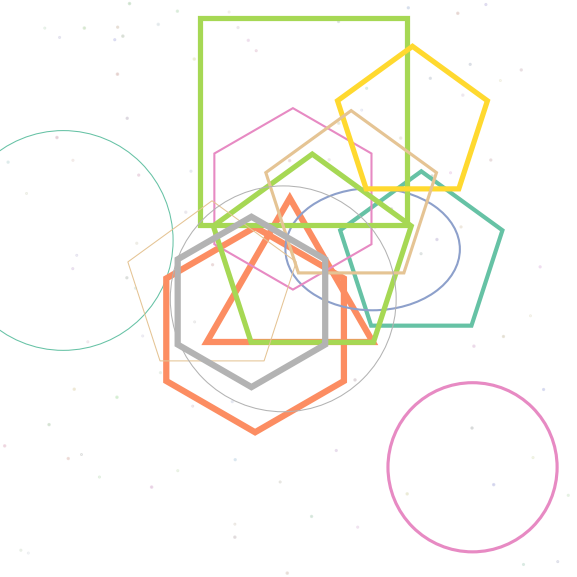[{"shape": "circle", "thickness": 0.5, "radius": 0.95, "center": [0.109, 0.583]}, {"shape": "pentagon", "thickness": 2, "radius": 0.74, "center": [0.73, 0.555]}, {"shape": "triangle", "thickness": 3, "radius": 0.83, "center": [0.502, 0.49]}, {"shape": "hexagon", "thickness": 3, "radius": 0.89, "center": [0.442, 0.428]}, {"shape": "oval", "thickness": 1, "radius": 0.76, "center": [0.645, 0.568]}, {"shape": "hexagon", "thickness": 1, "radius": 0.79, "center": [0.507, 0.655]}, {"shape": "circle", "thickness": 1.5, "radius": 0.73, "center": [0.818, 0.19]}, {"shape": "square", "thickness": 2.5, "radius": 0.9, "center": [0.526, 0.788]}, {"shape": "pentagon", "thickness": 2.5, "radius": 0.9, "center": [0.541, 0.552]}, {"shape": "pentagon", "thickness": 2.5, "radius": 0.68, "center": [0.714, 0.782]}, {"shape": "pentagon", "thickness": 1.5, "radius": 0.78, "center": [0.608, 0.652]}, {"shape": "pentagon", "thickness": 0.5, "radius": 0.77, "center": [0.367, 0.498]}, {"shape": "circle", "thickness": 0.5, "radius": 0.98, "center": [0.49, 0.482]}, {"shape": "hexagon", "thickness": 3, "radius": 0.74, "center": [0.435, 0.476]}]